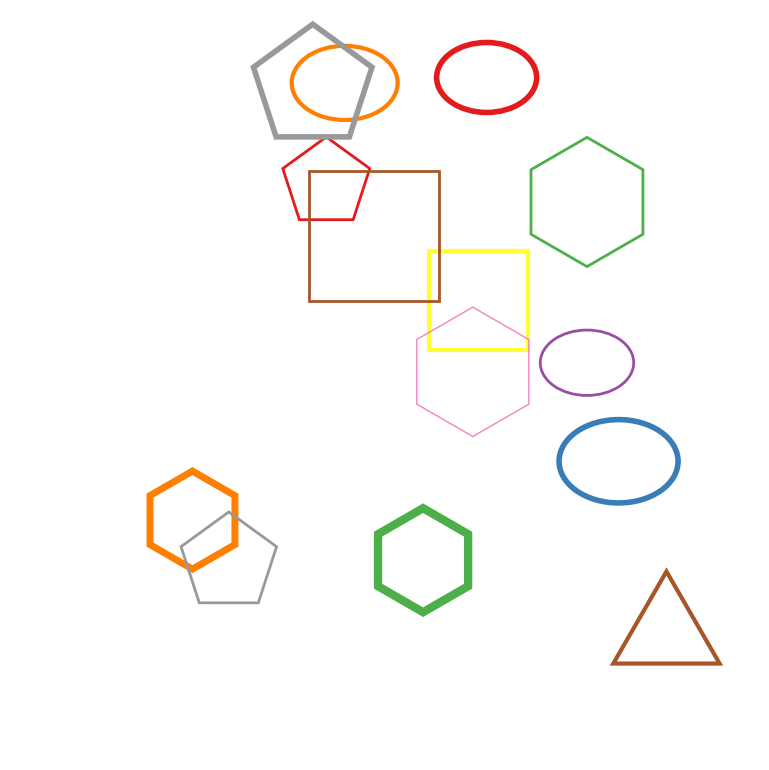[{"shape": "pentagon", "thickness": 1, "radius": 0.3, "center": [0.424, 0.763]}, {"shape": "oval", "thickness": 2, "radius": 0.32, "center": [0.632, 0.899]}, {"shape": "oval", "thickness": 2, "radius": 0.39, "center": [0.803, 0.401]}, {"shape": "hexagon", "thickness": 1, "radius": 0.42, "center": [0.762, 0.738]}, {"shape": "hexagon", "thickness": 3, "radius": 0.34, "center": [0.549, 0.272]}, {"shape": "oval", "thickness": 1, "radius": 0.3, "center": [0.762, 0.529]}, {"shape": "hexagon", "thickness": 2.5, "radius": 0.32, "center": [0.25, 0.325]}, {"shape": "oval", "thickness": 1.5, "radius": 0.34, "center": [0.448, 0.892]}, {"shape": "square", "thickness": 1.5, "radius": 0.32, "center": [0.621, 0.609]}, {"shape": "triangle", "thickness": 1.5, "radius": 0.4, "center": [0.866, 0.178]}, {"shape": "square", "thickness": 1, "radius": 0.42, "center": [0.486, 0.693]}, {"shape": "hexagon", "thickness": 0.5, "radius": 0.42, "center": [0.614, 0.517]}, {"shape": "pentagon", "thickness": 1, "radius": 0.33, "center": [0.297, 0.27]}, {"shape": "pentagon", "thickness": 2, "radius": 0.4, "center": [0.406, 0.888]}]